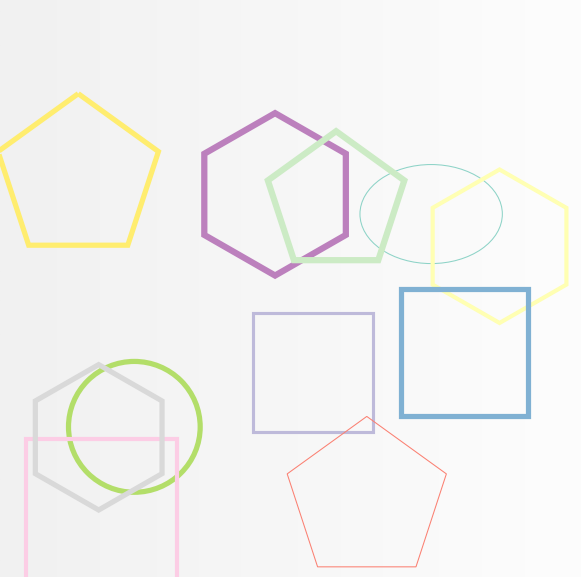[{"shape": "oval", "thickness": 0.5, "radius": 0.61, "center": [0.742, 0.628]}, {"shape": "hexagon", "thickness": 2, "radius": 0.66, "center": [0.859, 0.573]}, {"shape": "square", "thickness": 1.5, "radius": 0.52, "center": [0.538, 0.355]}, {"shape": "pentagon", "thickness": 0.5, "radius": 0.72, "center": [0.631, 0.134]}, {"shape": "square", "thickness": 2.5, "radius": 0.55, "center": [0.799, 0.389]}, {"shape": "circle", "thickness": 2.5, "radius": 0.57, "center": [0.231, 0.26]}, {"shape": "square", "thickness": 2, "radius": 0.65, "center": [0.175, 0.11]}, {"shape": "hexagon", "thickness": 2.5, "radius": 0.63, "center": [0.17, 0.242]}, {"shape": "hexagon", "thickness": 3, "radius": 0.7, "center": [0.473, 0.663]}, {"shape": "pentagon", "thickness": 3, "radius": 0.62, "center": [0.578, 0.648]}, {"shape": "pentagon", "thickness": 2.5, "radius": 0.73, "center": [0.135, 0.692]}]